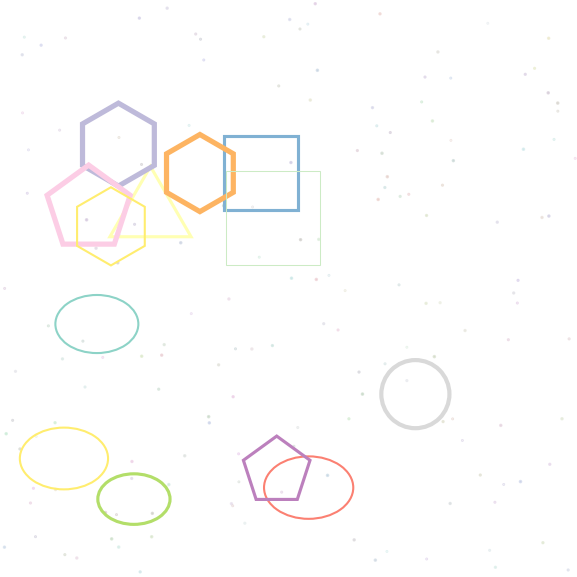[{"shape": "oval", "thickness": 1, "radius": 0.36, "center": [0.168, 0.438]}, {"shape": "triangle", "thickness": 1.5, "radius": 0.41, "center": [0.261, 0.63]}, {"shape": "hexagon", "thickness": 2.5, "radius": 0.36, "center": [0.205, 0.749]}, {"shape": "oval", "thickness": 1, "radius": 0.39, "center": [0.534, 0.155]}, {"shape": "square", "thickness": 1.5, "radius": 0.32, "center": [0.452, 0.699]}, {"shape": "hexagon", "thickness": 2.5, "radius": 0.33, "center": [0.346, 0.699]}, {"shape": "oval", "thickness": 1.5, "radius": 0.31, "center": [0.232, 0.135]}, {"shape": "pentagon", "thickness": 2.5, "radius": 0.38, "center": [0.153, 0.638]}, {"shape": "circle", "thickness": 2, "radius": 0.29, "center": [0.719, 0.317]}, {"shape": "pentagon", "thickness": 1.5, "radius": 0.3, "center": [0.479, 0.183]}, {"shape": "square", "thickness": 0.5, "radius": 0.41, "center": [0.473, 0.621]}, {"shape": "hexagon", "thickness": 1, "radius": 0.34, "center": [0.192, 0.607]}, {"shape": "oval", "thickness": 1, "radius": 0.38, "center": [0.111, 0.205]}]